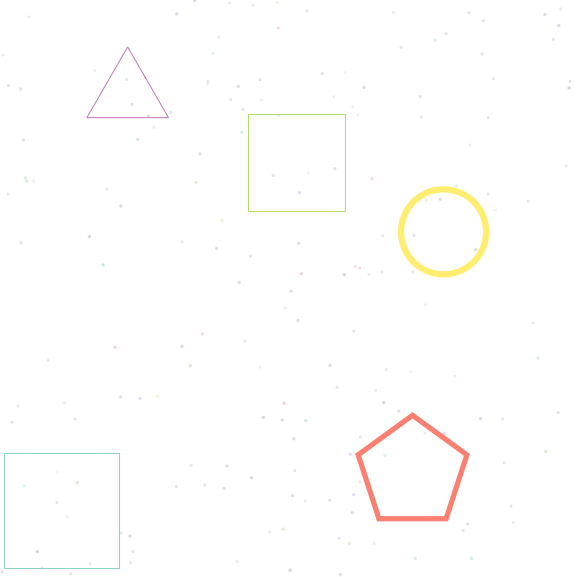[{"shape": "square", "thickness": 0.5, "radius": 0.5, "center": [0.107, 0.115]}, {"shape": "pentagon", "thickness": 2.5, "radius": 0.49, "center": [0.714, 0.181]}, {"shape": "square", "thickness": 0.5, "radius": 0.42, "center": [0.514, 0.718]}, {"shape": "triangle", "thickness": 0.5, "radius": 0.41, "center": [0.221, 0.836]}, {"shape": "circle", "thickness": 3, "radius": 0.37, "center": [0.768, 0.598]}]